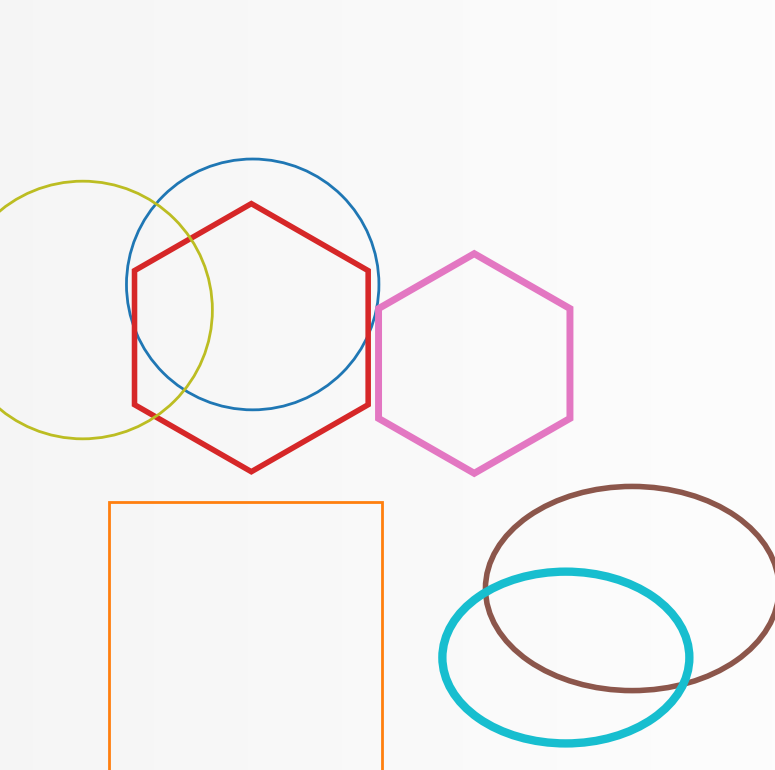[{"shape": "circle", "thickness": 1, "radius": 0.81, "center": [0.326, 0.631]}, {"shape": "square", "thickness": 1, "radius": 0.88, "center": [0.317, 0.172]}, {"shape": "hexagon", "thickness": 2, "radius": 0.87, "center": [0.324, 0.561]}, {"shape": "oval", "thickness": 2, "radius": 0.95, "center": [0.816, 0.236]}, {"shape": "hexagon", "thickness": 2.5, "radius": 0.71, "center": [0.612, 0.528]}, {"shape": "circle", "thickness": 1, "radius": 0.84, "center": [0.107, 0.597]}, {"shape": "oval", "thickness": 3, "radius": 0.8, "center": [0.73, 0.146]}]